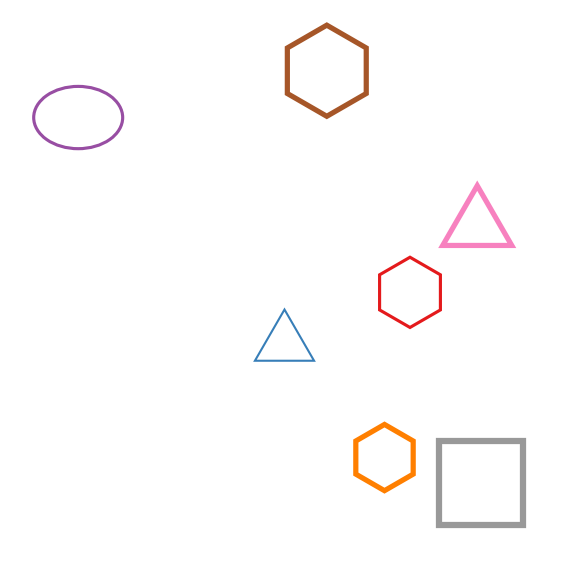[{"shape": "hexagon", "thickness": 1.5, "radius": 0.3, "center": [0.71, 0.493]}, {"shape": "triangle", "thickness": 1, "radius": 0.3, "center": [0.493, 0.404]}, {"shape": "oval", "thickness": 1.5, "radius": 0.39, "center": [0.135, 0.796]}, {"shape": "hexagon", "thickness": 2.5, "radius": 0.29, "center": [0.666, 0.207]}, {"shape": "hexagon", "thickness": 2.5, "radius": 0.39, "center": [0.566, 0.877]}, {"shape": "triangle", "thickness": 2.5, "radius": 0.35, "center": [0.826, 0.609]}, {"shape": "square", "thickness": 3, "radius": 0.36, "center": [0.834, 0.163]}]